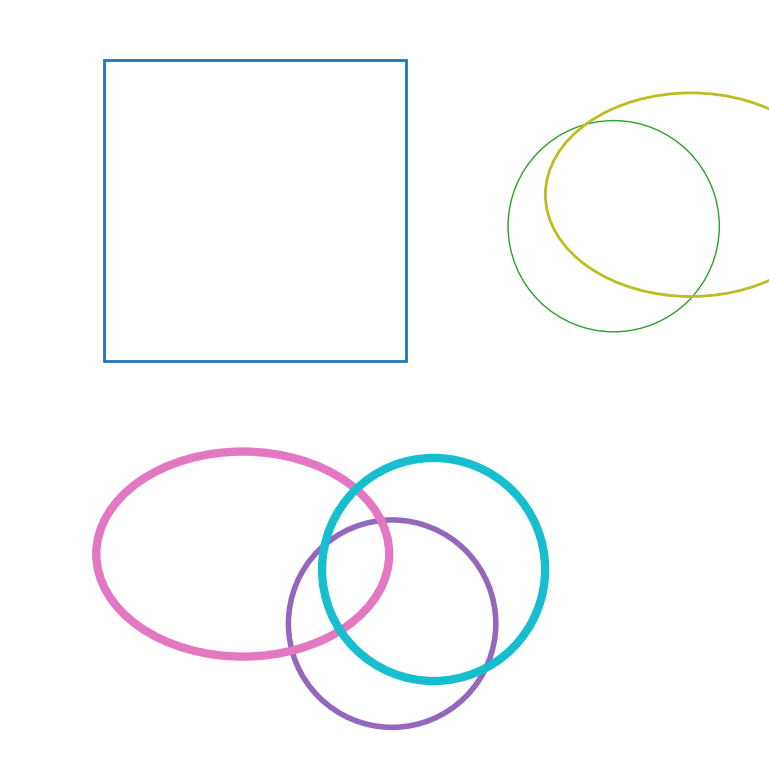[{"shape": "square", "thickness": 1, "radius": 0.98, "center": [0.331, 0.727]}, {"shape": "circle", "thickness": 0.5, "radius": 0.69, "center": [0.797, 0.706]}, {"shape": "circle", "thickness": 2, "radius": 0.67, "center": [0.509, 0.19]}, {"shape": "oval", "thickness": 3, "radius": 0.95, "center": [0.315, 0.28]}, {"shape": "oval", "thickness": 1, "radius": 0.94, "center": [0.897, 0.747]}, {"shape": "circle", "thickness": 3, "radius": 0.72, "center": [0.563, 0.26]}]